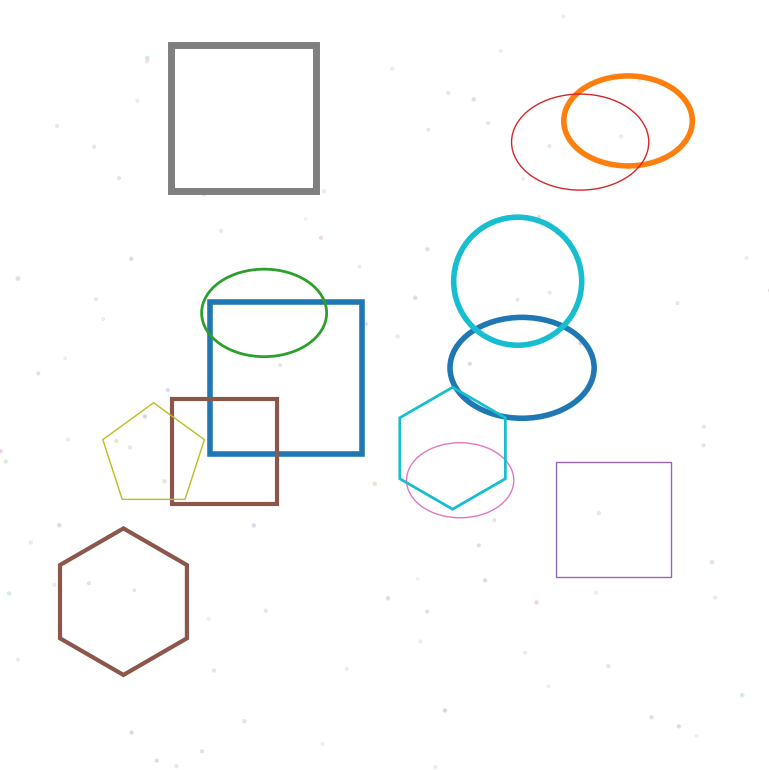[{"shape": "square", "thickness": 2, "radius": 0.5, "center": [0.371, 0.509]}, {"shape": "oval", "thickness": 2, "radius": 0.47, "center": [0.678, 0.522]}, {"shape": "oval", "thickness": 2, "radius": 0.42, "center": [0.816, 0.843]}, {"shape": "oval", "thickness": 1, "radius": 0.41, "center": [0.343, 0.594]}, {"shape": "oval", "thickness": 0.5, "radius": 0.45, "center": [0.753, 0.815]}, {"shape": "square", "thickness": 0.5, "radius": 0.37, "center": [0.796, 0.325]}, {"shape": "square", "thickness": 1.5, "radius": 0.34, "center": [0.292, 0.413]}, {"shape": "hexagon", "thickness": 1.5, "radius": 0.48, "center": [0.16, 0.219]}, {"shape": "oval", "thickness": 0.5, "radius": 0.35, "center": [0.598, 0.376]}, {"shape": "square", "thickness": 2.5, "radius": 0.47, "center": [0.316, 0.847]}, {"shape": "pentagon", "thickness": 0.5, "radius": 0.35, "center": [0.199, 0.408]}, {"shape": "hexagon", "thickness": 1, "radius": 0.4, "center": [0.588, 0.418]}, {"shape": "circle", "thickness": 2, "radius": 0.42, "center": [0.672, 0.635]}]